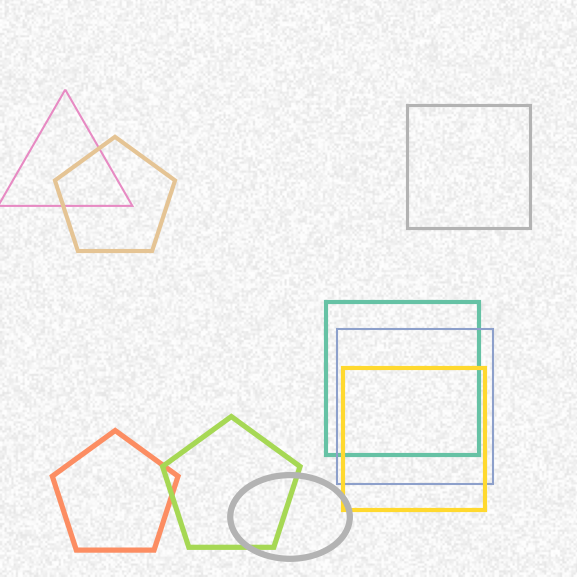[{"shape": "square", "thickness": 2, "radius": 0.66, "center": [0.697, 0.343]}, {"shape": "pentagon", "thickness": 2.5, "radius": 0.57, "center": [0.199, 0.139]}, {"shape": "square", "thickness": 1, "radius": 0.67, "center": [0.719, 0.295]}, {"shape": "triangle", "thickness": 1, "radius": 0.67, "center": [0.113, 0.71]}, {"shape": "pentagon", "thickness": 2.5, "radius": 0.63, "center": [0.401, 0.153]}, {"shape": "square", "thickness": 2, "radius": 0.62, "center": [0.717, 0.239]}, {"shape": "pentagon", "thickness": 2, "radius": 0.55, "center": [0.199, 0.653]}, {"shape": "oval", "thickness": 3, "radius": 0.52, "center": [0.502, 0.104]}, {"shape": "square", "thickness": 1.5, "radius": 0.53, "center": [0.811, 0.711]}]